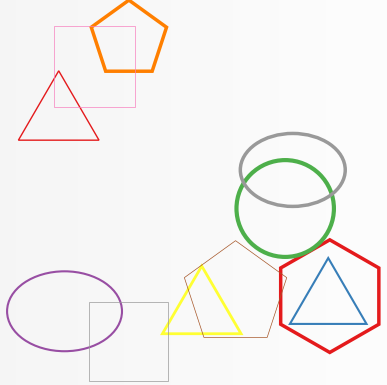[{"shape": "triangle", "thickness": 1, "radius": 0.6, "center": [0.152, 0.696]}, {"shape": "hexagon", "thickness": 2.5, "radius": 0.73, "center": [0.851, 0.231]}, {"shape": "triangle", "thickness": 1.5, "radius": 0.57, "center": [0.847, 0.216]}, {"shape": "circle", "thickness": 3, "radius": 0.63, "center": [0.736, 0.458]}, {"shape": "oval", "thickness": 1.5, "radius": 0.74, "center": [0.167, 0.192]}, {"shape": "pentagon", "thickness": 2.5, "radius": 0.51, "center": [0.333, 0.898]}, {"shape": "triangle", "thickness": 2, "radius": 0.59, "center": [0.521, 0.192]}, {"shape": "pentagon", "thickness": 0.5, "radius": 0.69, "center": [0.608, 0.236]}, {"shape": "square", "thickness": 0.5, "radius": 0.53, "center": [0.244, 0.827]}, {"shape": "oval", "thickness": 2.5, "radius": 0.68, "center": [0.756, 0.559]}, {"shape": "square", "thickness": 0.5, "radius": 0.52, "center": [0.332, 0.113]}]